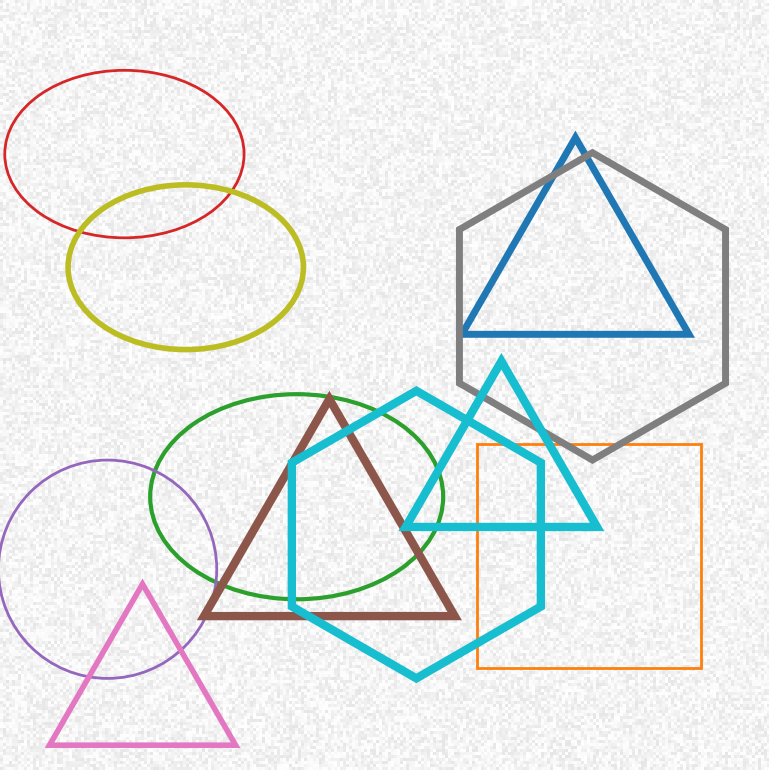[{"shape": "triangle", "thickness": 2.5, "radius": 0.85, "center": [0.747, 0.651]}, {"shape": "square", "thickness": 1, "radius": 0.73, "center": [0.765, 0.278]}, {"shape": "oval", "thickness": 1.5, "radius": 0.95, "center": [0.385, 0.355]}, {"shape": "oval", "thickness": 1, "radius": 0.78, "center": [0.162, 0.8]}, {"shape": "circle", "thickness": 1, "radius": 0.71, "center": [0.14, 0.261]}, {"shape": "triangle", "thickness": 3, "radius": 0.94, "center": [0.428, 0.294]}, {"shape": "triangle", "thickness": 2, "radius": 0.7, "center": [0.185, 0.102]}, {"shape": "hexagon", "thickness": 2.5, "radius": 1.0, "center": [0.769, 0.602]}, {"shape": "oval", "thickness": 2, "radius": 0.76, "center": [0.241, 0.653]}, {"shape": "triangle", "thickness": 3, "radius": 0.72, "center": [0.651, 0.387]}, {"shape": "hexagon", "thickness": 3, "radius": 0.93, "center": [0.541, 0.306]}]